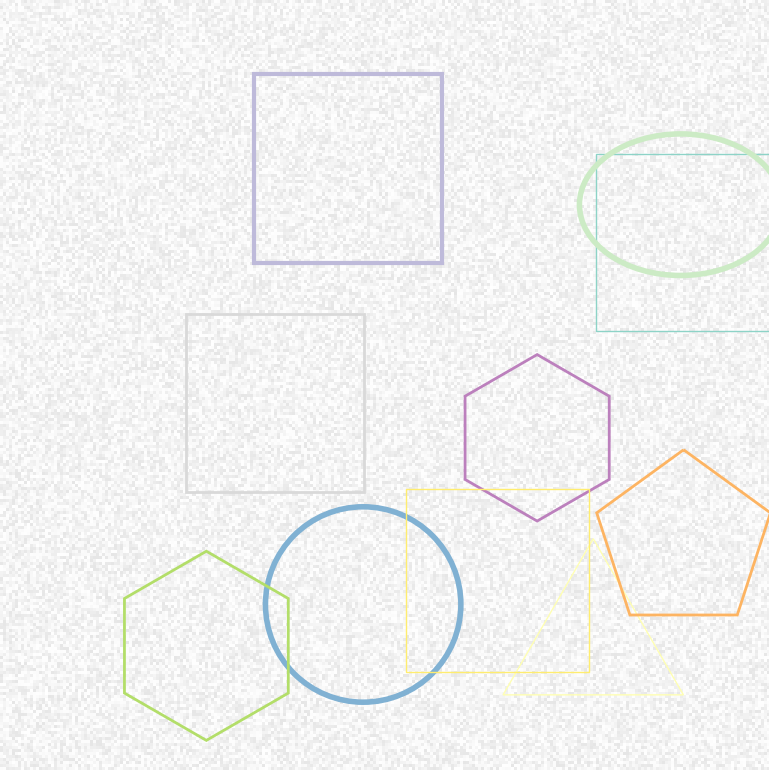[{"shape": "square", "thickness": 0.5, "radius": 0.57, "center": [0.888, 0.685]}, {"shape": "triangle", "thickness": 0.5, "radius": 0.68, "center": [0.77, 0.165]}, {"shape": "square", "thickness": 1.5, "radius": 0.61, "center": [0.452, 0.781]}, {"shape": "circle", "thickness": 2, "radius": 0.63, "center": [0.472, 0.215]}, {"shape": "pentagon", "thickness": 1, "radius": 0.59, "center": [0.888, 0.297]}, {"shape": "hexagon", "thickness": 1, "radius": 0.61, "center": [0.268, 0.161]}, {"shape": "square", "thickness": 1, "radius": 0.58, "center": [0.357, 0.477]}, {"shape": "hexagon", "thickness": 1, "radius": 0.54, "center": [0.698, 0.431]}, {"shape": "oval", "thickness": 2, "radius": 0.66, "center": [0.884, 0.734]}, {"shape": "square", "thickness": 0.5, "radius": 0.59, "center": [0.646, 0.246]}]